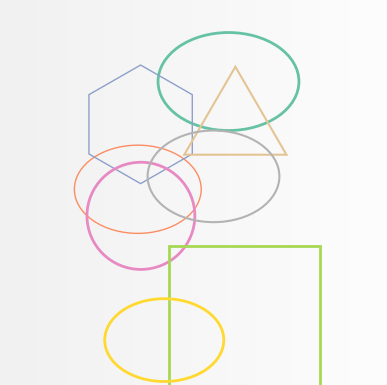[{"shape": "oval", "thickness": 2, "radius": 0.91, "center": [0.59, 0.788]}, {"shape": "oval", "thickness": 1, "radius": 0.82, "center": [0.356, 0.508]}, {"shape": "hexagon", "thickness": 1, "radius": 0.77, "center": [0.363, 0.677]}, {"shape": "circle", "thickness": 2, "radius": 0.7, "center": [0.364, 0.439]}, {"shape": "square", "thickness": 2, "radius": 0.98, "center": [0.631, 0.166]}, {"shape": "oval", "thickness": 2, "radius": 0.77, "center": [0.424, 0.117]}, {"shape": "triangle", "thickness": 1.5, "radius": 0.76, "center": [0.607, 0.674]}, {"shape": "oval", "thickness": 1.5, "radius": 0.85, "center": [0.551, 0.542]}]